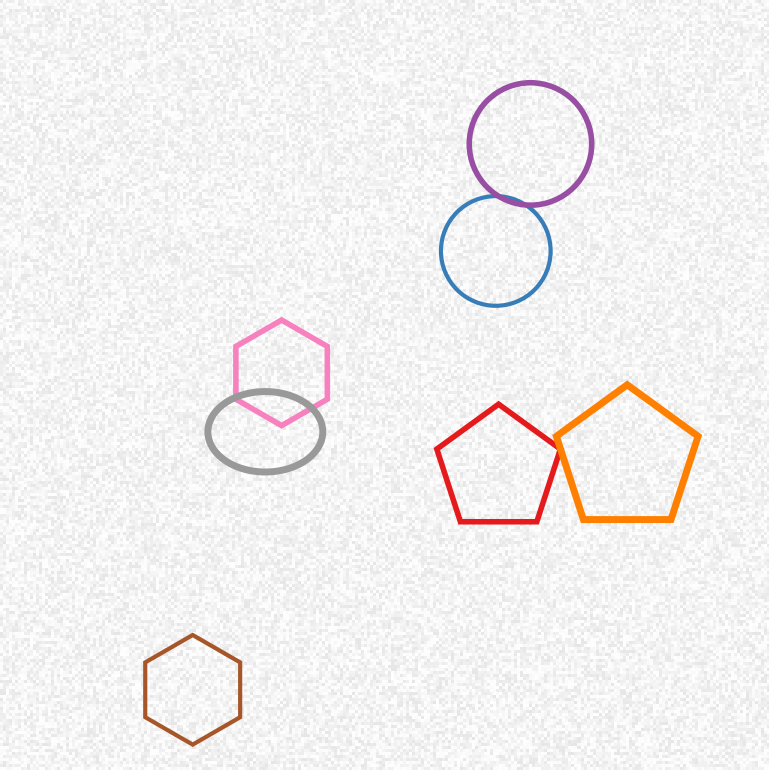[{"shape": "pentagon", "thickness": 2, "radius": 0.42, "center": [0.648, 0.391]}, {"shape": "circle", "thickness": 1.5, "radius": 0.36, "center": [0.644, 0.674]}, {"shape": "circle", "thickness": 2, "radius": 0.4, "center": [0.689, 0.813]}, {"shape": "pentagon", "thickness": 2.5, "radius": 0.48, "center": [0.815, 0.404]}, {"shape": "hexagon", "thickness": 1.5, "radius": 0.36, "center": [0.25, 0.104]}, {"shape": "hexagon", "thickness": 2, "radius": 0.34, "center": [0.366, 0.516]}, {"shape": "oval", "thickness": 2.5, "radius": 0.37, "center": [0.345, 0.439]}]